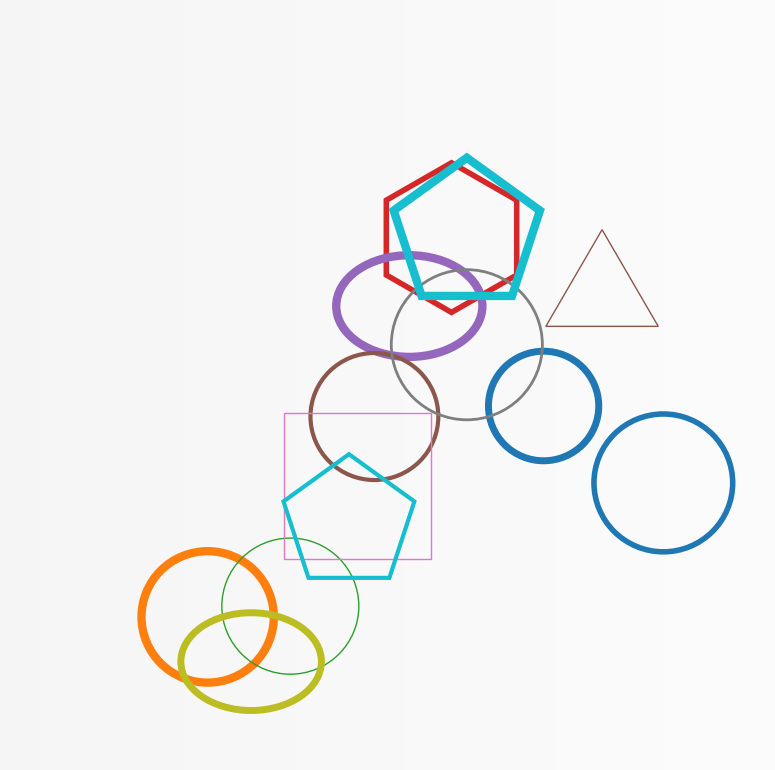[{"shape": "circle", "thickness": 2, "radius": 0.45, "center": [0.856, 0.373]}, {"shape": "circle", "thickness": 2.5, "radius": 0.36, "center": [0.701, 0.473]}, {"shape": "circle", "thickness": 3, "radius": 0.43, "center": [0.268, 0.199]}, {"shape": "circle", "thickness": 0.5, "radius": 0.44, "center": [0.375, 0.213]}, {"shape": "hexagon", "thickness": 2, "radius": 0.49, "center": [0.583, 0.691]}, {"shape": "oval", "thickness": 3, "radius": 0.47, "center": [0.528, 0.603]}, {"shape": "triangle", "thickness": 0.5, "radius": 0.42, "center": [0.777, 0.618]}, {"shape": "circle", "thickness": 1.5, "radius": 0.41, "center": [0.483, 0.459]}, {"shape": "square", "thickness": 0.5, "radius": 0.47, "center": [0.461, 0.369]}, {"shape": "circle", "thickness": 1, "radius": 0.49, "center": [0.602, 0.552]}, {"shape": "oval", "thickness": 2.5, "radius": 0.45, "center": [0.324, 0.141]}, {"shape": "pentagon", "thickness": 3, "radius": 0.5, "center": [0.602, 0.696]}, {"shape": "pentagon", "thickness": 1.5, "radius": 0.44, "center": [0.45, 0.321]}]